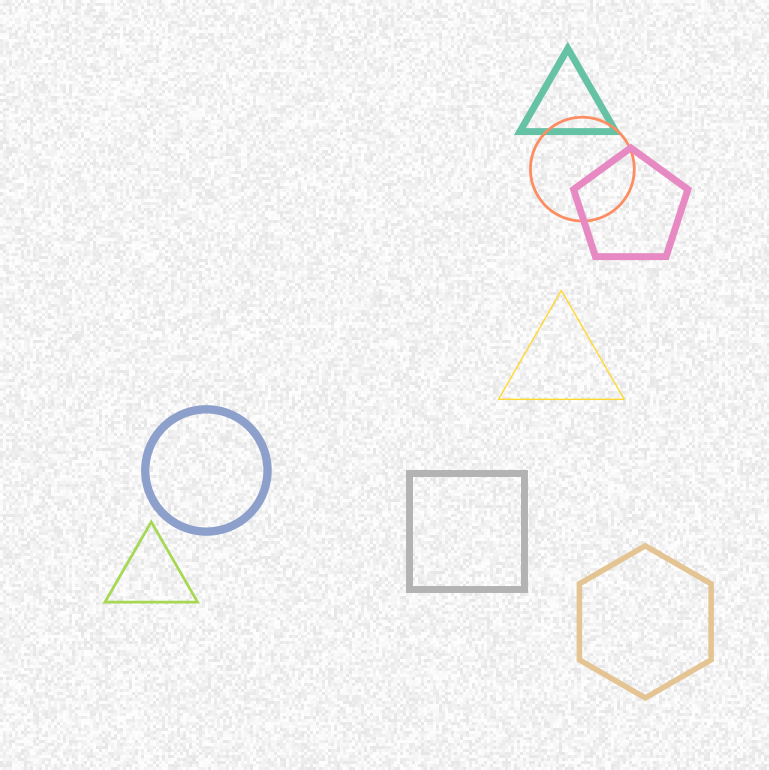[{"shape": "triangle", "thickness": 2.5, "radius": 0.36, "center": [0.737, 0.865]}, {"shape": "circle", "thickness": 1, "radius": 0.34, "center": [0.756, 0.78]}, {"shape": "circle", "thickness": 3, "radius": 0.4, "center": [0.268, 0.389]}, {"shape": "pentagon", "thickness": 2.5, "radius": 0.39, "center": [0.819, 0.73]}, {"shape": "triangle", "thickness": 1, "radius": 0.35, "center": [0.196, 0.253]}, {"shape": "triangle", "thickness": 0.5, "radius": 0.47, "center": [0.729, 0.529]}, {"shape": "hexagon", "thickness": 2, "radius": 0.49, "center": [0.838, 0.192]}, {"shape": "square", "thickness": 2.5, "radius": 0.37, "center": [0.606, 0.31]}]